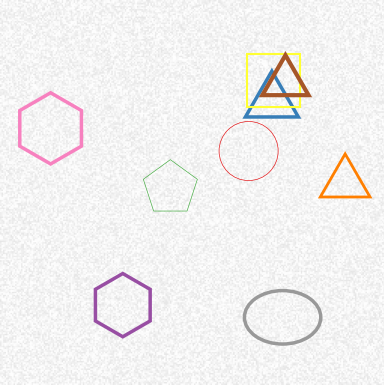[{"shape": "circle", "thickness": 0.5, "radius": 0.38, "center": [0.646, 0.608]}, {"shape": "triangle", "thickness": 2.5, "radius": 0.4, "center": [0.706, 0.736]}, {"shape": "pentagon", "thickness": 0.5, "radius": 0.37, "center": [0.442, 0.512]}, {"shape": "hexagon", "thickness": 2.5, "radius": 0.41, "center": [0.319, 0.207]}, {"shape": "triangle", "thickness": 2, "radius": 0.37, "center": [0.897, 0.526]}, {"shape": "square", "thickness": 1.5, "radius": 0.35, "center": [0.711, 0.79]}, {"shape": "triangle", "thickness": 3, "radius": 0.35, "center": [0.741, 0.787]}, {"shape": "hexagon", "thickness": 2.5, "radius": 0.46, "center": [0.131, 0.667]}, {"shape": "oval", "thickness": 2.5, "radius": 0.5, "center": [0.734, 0.176]}]